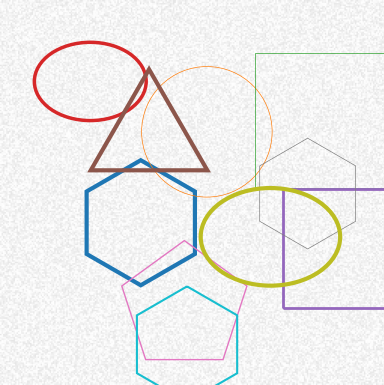[{"shape": "hexagon", "thickness": 3, "radius": 0.81, "center": [0.366, 0.421]}, {"shape": "circle", "thickness": 0.5, "radius": 0.85, "center": [0.537, 0.658]}, {"shape": "square", "thickness": 0.5, "radius": 0.87, "center": [0.836, 0.687]}, {"shape": "oval", "thickness": 2.5, "radius": 0.73, "center": [0.234, 0.788]}, {"shape": "square", "thickness": 2, "radius": 0.77, "center": [0.891, 0.355]}, {"shape": "triangle", "thickness": 3, "radius": 0.87, "center": [0.387, 0.645]}, {"shape": "pentagon", "thickness": 1, "radius": 0.85, "center": [0.479, 0.204]}, {"shape": "hexagon", "thickness": 0.5, "radius": 0.72, "center": [0.799, 0.497]}, {"shape": "oval", "thickness": 3, "radius": 0.91, "center": [0.702, 0.385]}, {"shape": "hexagon", "thickness": 1.5, "radius": 0.75, "center": [0.486, 0.106]}]